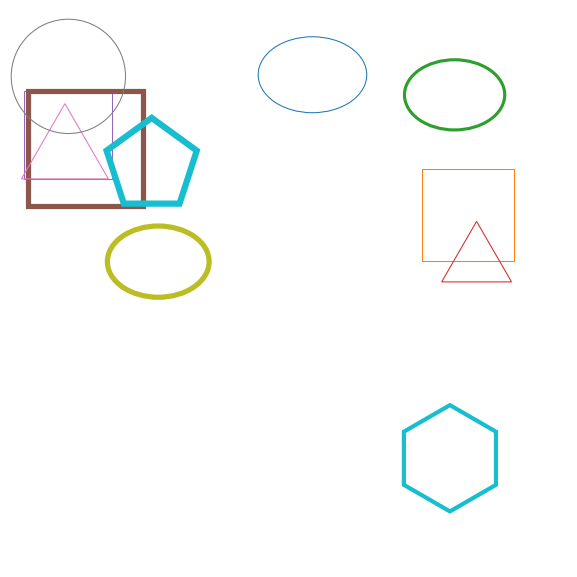[{"shape": "oval", "thickness": 0.5, "radius": 0.47, "center": [0.541, 0.87]}, {"shape": "square", "thickness": 0.5, "radius": 0.4, "center": [0.81, 0.627]}, {"shape": "oval", "thickness": 1.5, "radius": 0.43, "center": [0.787, 0.835]}, {"shape": "triangle", "thickness": 0.5, "radius": 0.35, "center": [0.825, 0.546]}, {"shape": "square", "thickness": 0.5, "radius": 0.38, "center": [0.118, 0.765]}, {"shape": "square", "thickness": 2.5, "radius": 0.5, "center": [0.148, 0.742]}, {"shape": "triangle", "thickness": 0.5, "radius": 0.43, "center": [0.112, 0.733]}, {"shape": "circle", "thickness": 0.5, "radius": 0.49, "center": [0.118, 0.867]}, {"shape": "oval", "thickness": 2.5, "radius": 0.44, "center": [0.274, 0.546]}, {"shape": "hexagon", "thickness": 2, "radius": 0.46, "center": [0.779, 0.206]}, {"shape": "pentagon", "thickness": 3, "radius": 0.41, "center": [0.263, 0.713]}]